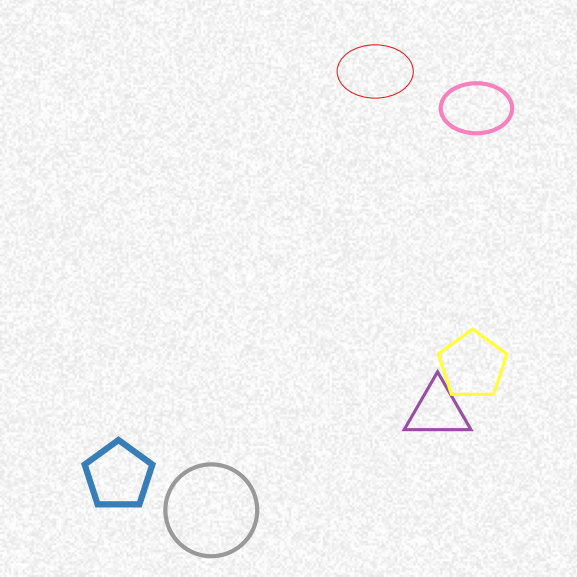[{"shape": "oval", "thickness": 0.5, "radius": 0.33, "center": [0.65, 0.875]}, {"shape": "pentagon", "thickness": 3, "radius": 0.31, "center": [0.205, 0.176]}, {"shape": "triangle", "thickness": 1.5, "radius": 0.33, "center": [0.758, 0.288]}, {"shape": "pentagon", "thickness": 1.5, "radius": 0.31, "center": [0.818, 0.367]}, {"shape": "oval", "thickness": 2, "radius": 0.31, "center": [0.825, 0.812]}, {"shape": "circle", "thickness": 2, "radius": 0.4, "center": [0.366, 0.116]}]